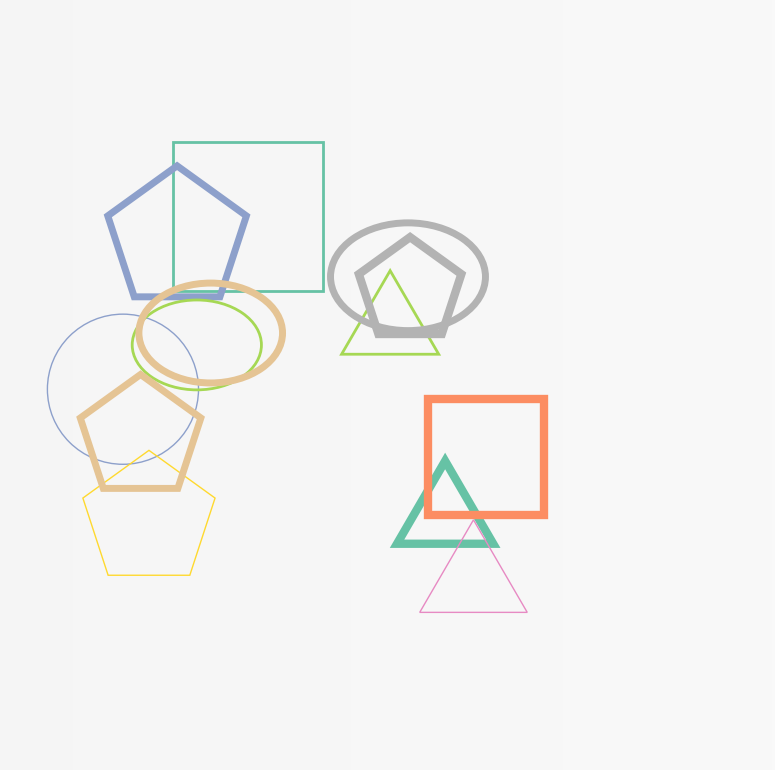[{"shape": "square", "thickness": 1, "radius": 0.48, "center": [0.32, 0.718]}, {"shape": "triangle", "thickness": 3, "radius": 0.36, "center": [0.574, 0.33]}, {"shape": "square", "thickness": 3, "radius": 0.38, "center": [0.627, 0.406]}, {"shape": "circle", "thickness": 0.5, "radius": 0.49, "center": [0.159, 0.495]}, {"shape": "pentagon", "thickness": 2.5, "radius": 0.47, "center": [0.228, 0.691]}, {"shape": "triangle", "thickness": 0.5, "radius": 0.4, "center": [0.611, 0.245]}, {"shape": "oval", "thickness": 1, "radius": 0.42, "center": [0.254, 0.552]}, {"shape": "triangle", "thickness": 1, "radius": 0.36, "center": [0.503, 0.576]}, {"shape": "pentagon", "thickness": 0.5, "radius": 0.45, "center": [0.192, 0.325]}, {"shape": "pentagon", "thickness": 2.5, "radius": 0.41, "center": [0.181, 0.432]}, {"shape": "oval", "thickness": 2.5, "radius": 0.46, "center": [0.272, 0.568]}, {"shape": "pentagon", "thickness": 3, "radius": 0.35, "center": [0.529, 0.622]}, {"shape": "oval", "thickness": 2.5, "radius": 0.5, "center": [0.526, 0.641]}]